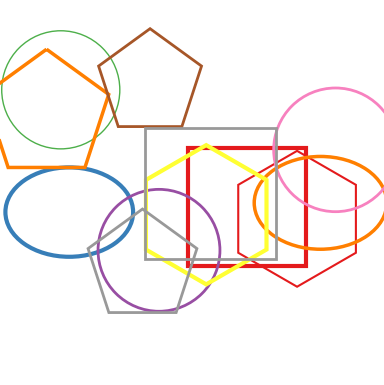[{"shape": "hexagon", "thickness": 1.5, "radius": 0.88, "center": [0.772, 0.432]}, {"shape": "square", "thickness": 3, "radius": 0.76, "center": [0.642, 0.462]}, {"shape": "oval", "thickness": 3, "radius": 0.83, "center": [0.18, 0.449]}, {"shape": "circle", "thickness": 1, "radius": 0.77, "center": [0.158, 0.767]}, {"shape": "circle", "thickness": 2, "radius": 0.79, "center": [0.413, 0.35]}, {"shape": "oval", "thickness": 2.5, "radius": 0.86, "center": [0.832, 0.473]}, {"shape": "pentagon", "thickness": 2.5, "radius": 0.85, "center": [0.121, 0.702]}, {"shape": "hexagon", "thickness": 3, "radius": 0.9, "center": [0.536, 0.442]}, {"shape": "pentagon", "thickness": 2, "radius": 0.7, "center": [0.39, 0.785]}, {"shape": "circle", "thickness": 2, "radius": 0.8, "center": [0.871, 0.611]}, {"shape": "pentagon", "thickness": 2, "radius": 0.74, "center": [0.37, 0.308]}, {"shape": "square", "thickness": 2, "radius": 0.85, "center": [0.548, 0.497]}]